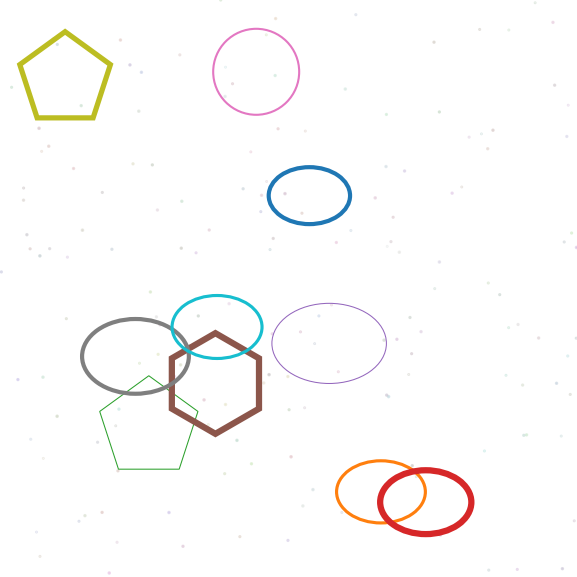[{"shape": "oval", "thickness": 2, "radius": 0.35, "center": [0.536, 0.66]}, {"shape": "oval", "thickness": 1.5, "radius": 0.38, "center": [0.66, 0.147]}, {"shape": "pentagon", "thickness": 0.5, "radius": 0.45, "center": [0.258, 0.259]}, {"shape": "oval", "thickness": 3, "radius": 0.39, "center": [0.737, 0.13]}, {"shape": "oval", "thickness": 0.5, "radius": 0.5, "center": [0.57, 0.404]}, {"shape": "hexagon", "thickness": 3, "radius": 0.44, "center": [0.373, 0.335]}, {"shape": "circle", "thickness": 1, "radius": 0.37, "center": [0.444, 0.875]}, {"shape": "oval", "thickness": 2, "radius": 0.46, "center": [0.235, 0.382]}, {"shape": "pentagon", "thickness": 2.5, "radius": 0.41, "center": [0.113, 0.862]}, {"shape": "oval", "thickness": 1.5, "radius": 0.39, "center": [0.376, 0.433]}]